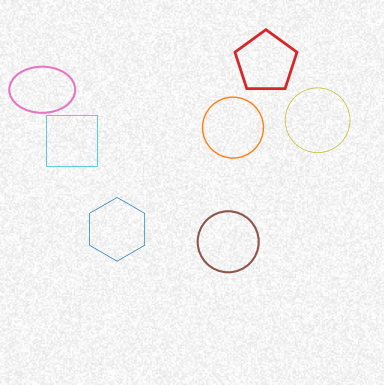[{"shape": "hexagon", "thickness": 0.5, "radius": 0.41, "center": [0.304, 0.404]}, {"shape": "circle", "thickness": 1, "radius": 0.4, "center": [0.605, 0.669]}, {"shape": "pentagon", "thickness": 2, "radius": 0.42, "center": [0.691, 0.838]}, {"shape": "circle", "thickness": 1.5, "radius": 0.4, "center": [0.593, 0.372]}, {"shape": "oval", "thickness": 1.5, "radius": 0.43, "center": [0.11, 0.767]}, {"shape": "circle", "thickness": 0.5, "radius": 0.42, "center": [0.825, 0.688]}, {"shape": "square", "thickness": 0.5, "radius": 0.33, "center": [0.185, 0.636]}]